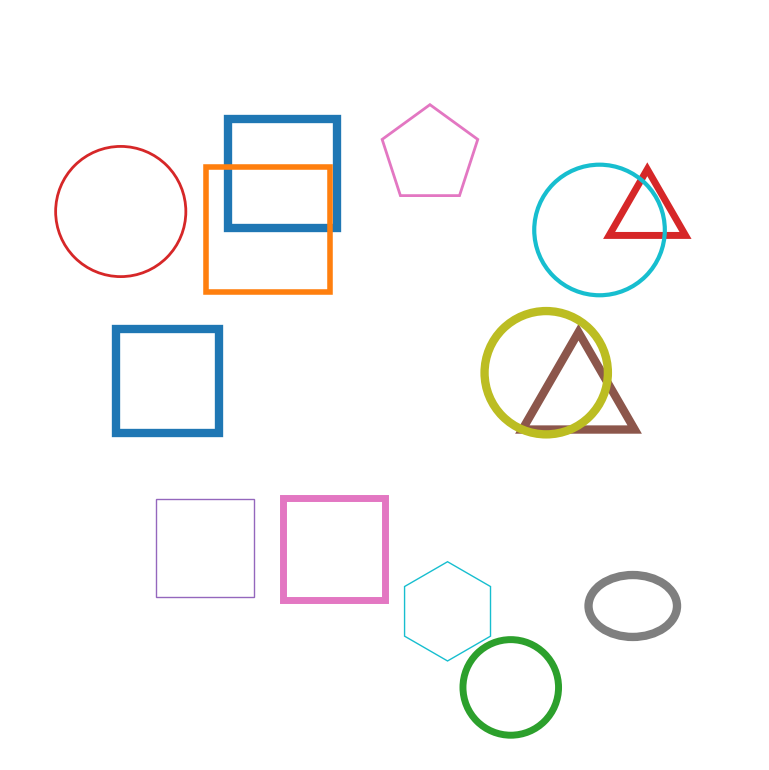[{"shape": "square", "thickness": 3, "radius": 0.33, "center": [0.218, 0.505]}, {"shape": "square", "thickness": 3, "radius": 0.35, "center": [0.367, 0.775]}, {"shape": "square", "thickness": 2, "radius": 0.41, "center": [0.348, 0.702]}, {"shape": "circle", "thickness": 2.5, "radius": 0.31, "center": [0.663, 0.107]}, {"shape": "triangle", "thickness": 2.5, "radius": 0.29, "center": [0.841, 0.723]}, {"shape": "circle", "thickness": 1, "radius": 0.42, "center": [0.157, 0.725]}, {"shape": "square", "thickness": 0.5, "radius": 0.32, "center": [0.266, 0.289]}, {"shape": "triangle", "thickness": 3, "radius": 0.42, "center": [0.751, 0.484]}, {"shape": "pentagon", "thickness": 1, "radius": 0.33, "center": [0.558, 0.799]}, {"shape": "square", "thickness": 2.5, "radius": 0.33, "center": [0.433, 0.287]}, {"shape": "oval", "thickness": 3, "radius": 0.29, "center": [0.822, 0.213]}, {"shape": "circle", "thickness": 3, "radius": 0.4, "center": [0.709, 0.516]}, {"shape": "circle", "thickness": 1.5, "radius": 0.42, "center": [0.779, 0.701]}, {"shape": "hexagon", "thickness": 0.5, "radius": 0.32, "center": [0.581, 0.206]}]